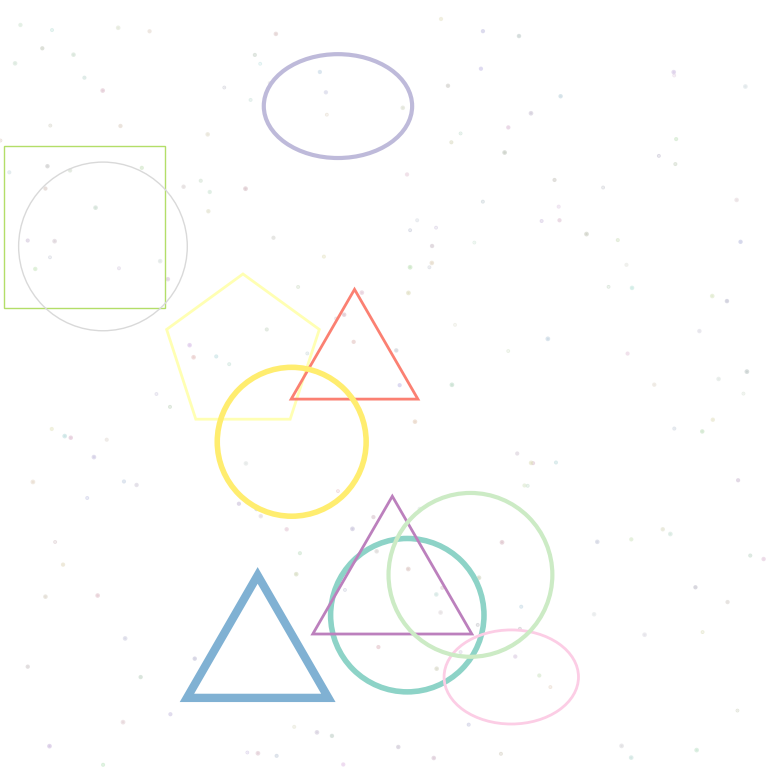[{"shape": "circle", "thickness": 2, "radius": 0.5, "center": [0.529, 0.201]}, {"shape": "pentagon", "thickness": 1, "radius": 0.52, "center": [0.316, 0.54]}, {"shape": "oval", "thickness": 1.5, "radius": 0.48, "center": [0.439, 0.862]}, {"shape": "triangle", "thickness": 1, "radius": 0.48, "center": [0.46, 0.529]}, {"shape": "triangle", "thickness": 3, "radius": 0.53, "center": [0.335, 0.147]}, {"shape": "square", "thickness": 0.5, "radius": 0.52, "center": [0.11, 0.705]}, {"shape": "oval", "thickness": 1, "radius": 0.44, "center": [0.664, 0.121]}, {"shape": "circle", "thickness": 0.5, "radius": 0.55, "center": [0.134, 0.68]}, {"shape": "triangle", "thickness": 1, "radius": 0.6, "center": [0.509, 0.236]}, {"shape": "circle", "thickness": 1.5, "radius": 0.53, "center": [0.611, 0.253]}, {"shape": "circle", "thickness": 2, "radius": 0.48, "center": [0.379, 0.426]}]